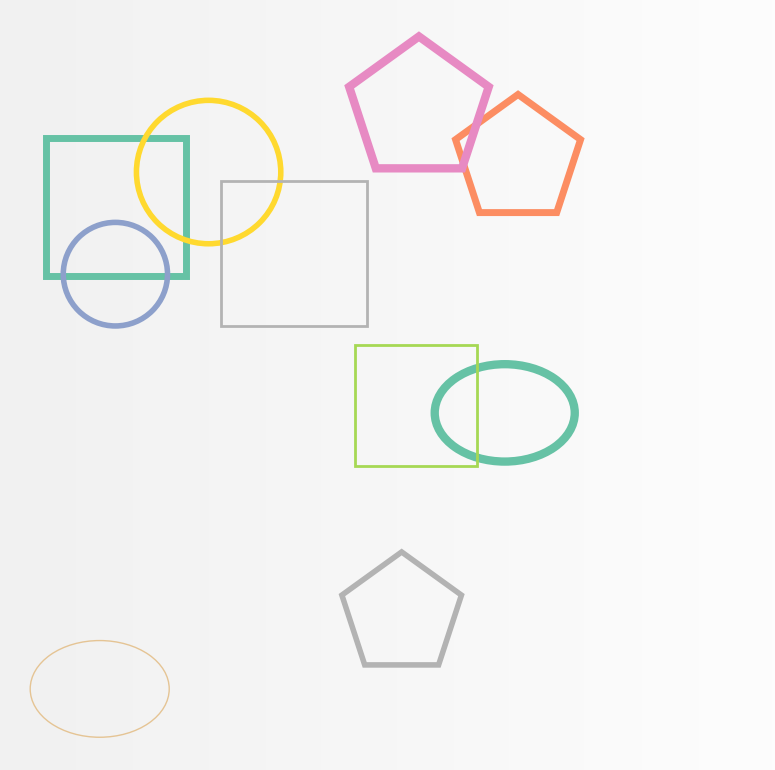[{"shape": "oval", "thickness": 3, "radius": 0.45, "center": [0.651, 0.464]}, {"shape": "square", "thickness": 2.5, "radius": 0.45, "center": [0.15, 0.731]}, {"shape": "pentagon", "thickness": 2.5, "radius": 0.42, "center": [0.668, 0.793]}, {"shape": "circle", "thickness": 2, "radius": 0.34, "center": [0.149, 0.644]}, {"shape": "pentagon", "thickness": 3, "radius": 0.47, "center": [0.541, 0.858]}, {"shape": "square", "thickness": 1, "radius": 0.39, "center": [0.537, 0.473]}, {"shape": "circle", "thickness": 2, "radius": 0.47, "center": [0.269, 0.777]}, {"shape": "oval", "thickness": 0.5, "radius": 0.45, "center": [0.129, 0.105]}, {"shape": "pentagon", "thickness": 2, "radius": 0.41, "center": [0.518, 0.202]}, {"shape": "square", "thickness": 1, "radius": 0.47, "center": [0.379, 0.67]}]